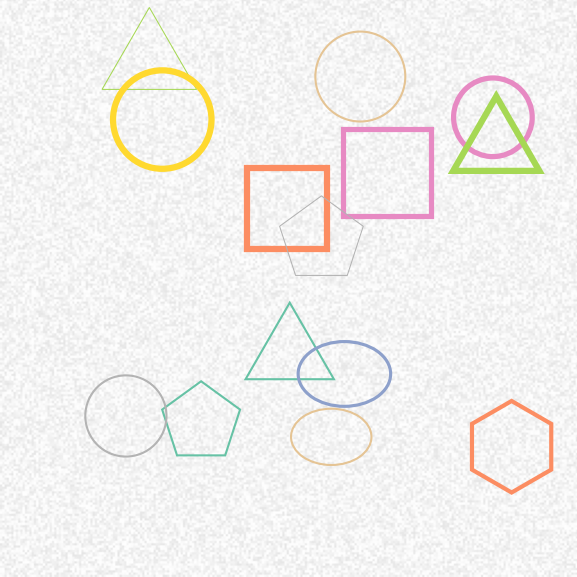[{"shape": "pentagon", "thickness": 1, "radius": 0.35, "center": [0.348, 0.268]}, {"shape": "triangle", "thickness": 1, "radius": 0.44, "center": [0.502, 0.387]}, {"shape": "square", "thickness": 3, "radius": 0.35, "center": [0.497, 0.638]}, {"shape": "hexagon", "thickness": 2, "radius": 0.4, "center": [0.886, 0.226]}, {"shape": "oval", "thickness": 1.5, "radius": 0.4, "center": [0.596, 0.352]}, {"shape": "circle", "thickness": 2.5, "radius": 0.34, "center": [0.853, 0.796]}, {"shape": "square", "thickness": 2.5, "radius": 0.38, "center": [0.67, 0.701]}, {"shape": "triangle", "thickness": 3, "radius": 0.43, "center": [0.859, 0.746]}, {"shape": "triangle", "thickness": 0.5, "radius": 0.47, "center": [0.259, 0.892]}, {"shape": "circle", "thickness": 3, "radius": 0.43, "center": [0.281, 0.792]}, {"shape": "circle", "thickness": 1, "radius": 0.39, "center": [0.624, 0.867]}, {"shape": "oval", "thickness": 1, "radius": 0.35, "center": [0.574, 0.243]}, {"shape": "pentagon", "thickness": 0.5, "radius": 0.38, "center": [0.557, 0.584]}, {"shape": "circle", "thickness": 1, "radius": 0.35, "center": [0.218, 0.279]}]